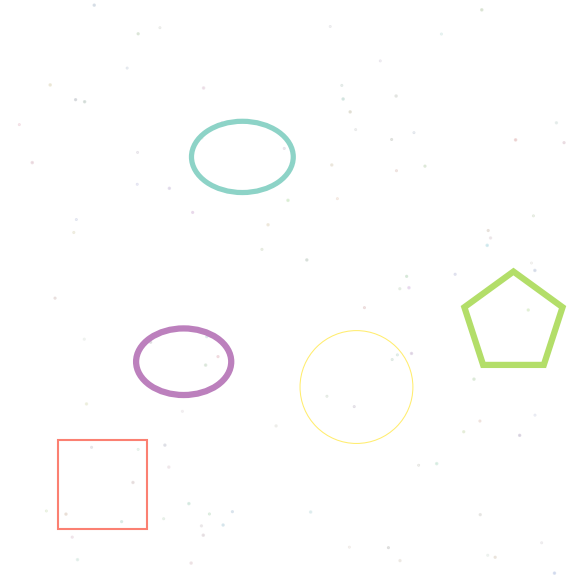[{"shape": "oval", "thickness": 2.5, "radius": 0.44, "center": [0.42, 0.727]}, {"shape": "square", "thickness": 1, "radius": 0.39, "center": [0.177, 0.16]}, {"shape": "pentagon", "thickness": 3, "radius": 0.45, "center": [0.889, 0.44]}, {"shape": "oval", "thickness": 3, "radius": 0.41, "center": [0.318, 0.373]}, {"shape": "circle", "thickness": 0.5, "radius": 0.49, "center": [0.617, 0.329]}]